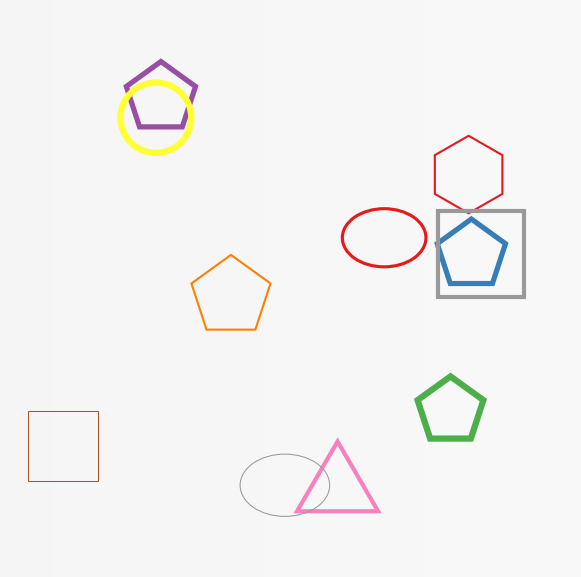[{"shape": "hexagon", "thickness": 1, "radius": 0.34, "center": [0.806, 0.697]}, {"shape": "oval", "thickness": 1.5, "radius": 0.36, "center": [0.661, 0.587]}, {"shape": "pentagon", "thickness": 2.5, "radius": 0.31, "center": [0.811, 0.558]}, {"shape": "pentagon", "thickness": 3, "radius": 0.3, "center": [0.775, 0.288]}, {"shape": "pentagon", "thickness": 2.5, "radius": 0.31, "center": [0.277, 0.83]}, {"shape": "pentagon", "thickness": 1, "radius": 0.36, "center": [0.397, 0.486]}, {"shape": "circle", "thickness": 3, "radius": 0.3, "center": [0.268, 0.795]}, {"shape": "square", "thickness": 0.5, "radius": 0.3, "center": [0.109, 0.226]}, {"shape": "triangle", "thickness": 2, "radius": 0.4, "center": [0.581, 0.154]}, {"shape": "oval", "thickness": 0.5, "radius": 0.39, "center": [0.49, 0.159]}, {"shape": "square", "thickness": 2, "radius": 0.37, "center": [0.828, 0.56]}]